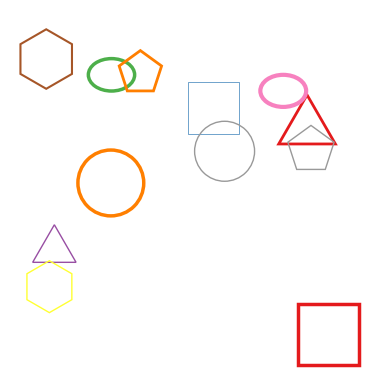[{"shape": "square", "thickness": 2.5, "radius": 0.4, "center": [0.853, 0.132]}, {"shape": "triangle", "thickness": 2, "radius": 0.42, "center": [0.798, 0.669]}, {"shape": "square", "thickness": 0.5, "radius": 0.33, "center": [0.554, 0.719]}, {"shape": "oval", "thickness": 2.5, "radius": 0.3, "center": [0.29, 0.806]}, {"shape": "triangle", "thickness": 1, "radius": 0.33, "center": [0.141, 0.351]}, {"shape": "pentagon", "thickness": 2, "radius": 0.29, "center": [0.365, 0.811]}, {"shape": "circle", "thickness": 2.5, "radius": 0.43, "center": [0.288, 0.525]}, {"shape": "hexagon", "thickness": 1, "radius": 0.34, "center": [0.128, 0.255]}, {"shape": "hexagon", "thickness": 1.5, "radius": 0.39, "center": [0.12, 0.847]}, {"shape": "oval", "thickness": 3, "radius": 0.3, "center": [0.736, 0.764]}, {"shape": "circle", "thickness": 1, "radius": 0.39, "center": [0.583, 0.607]}, {"shape": "pentagon", "thickness": 1, "radius": 0.32, "center": [0.808, 0.611]}]